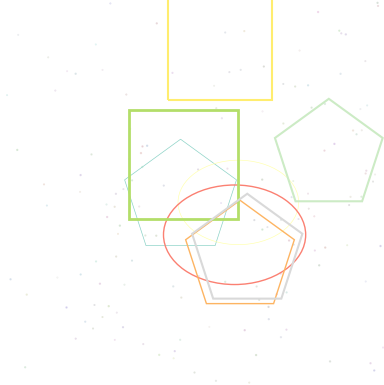[{"shape": "pentagon", "thickness": 0.5, "radius": 0.76, "center": [0.469, 0.486]}, {"shape": "oval", "thickness": 0.5, "radius": 0.78, "center": [0.619, 0.474]}, {"shape": "oval", "thickness": 1, "radius": 0.92, "center": [0.609, 0.39]}, {"shape": "pentagon", "thickness": 1, "radius": 0.74, "center": [0.623, 0.331]}, {"shape": "square", "thickness": 2, "radius": 0.71, "center": [0.477, 0.572]}, {"shape": "pentagon", "thickness": 1.5, "radius": 0.75, "center": [0.642, 0.346]}, {"shape": "pentagon", "thickness": 1.5, "radius": 0.74, "center": [0.854, 0.596]}, {"shape": "square", "thickness": 1.5, "radius": 0.68, "center": [0.572, 0.875]}]